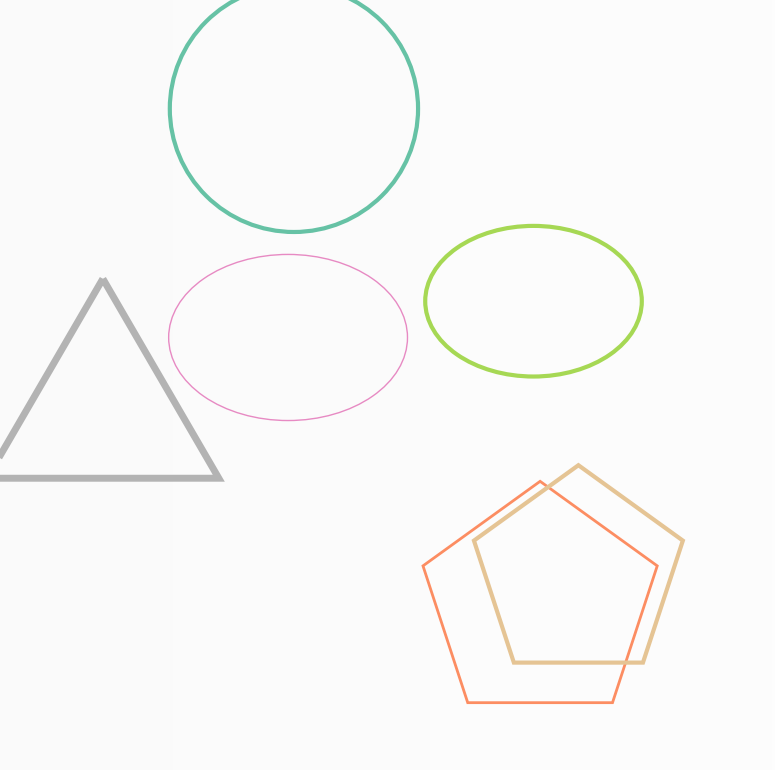[{"shape": "circle", "thickness": 1.5, "radius": 0.8, "center": [0.379, 0.859]}, {"shape": "pentagon", "thickness": 1, "radius": 0.79, "center": [0.697, 0.216]}, {"shape": "oval", "thickness": 0.5, "radius": 0.77, "center": [0.372, 0.562]}, {"shape": "oval", "thickness": 1.5, "radius": 0.7, "center": [0.688, 0.609]}, {"shape": "pentagon", "thickness": 1.5, "radius": 0.71, "center": [0.746, 0.254]}, {"shape": "triangle", "thickness": 2.5, "radius": 0.86, "center": [0.133, 0.465]}]